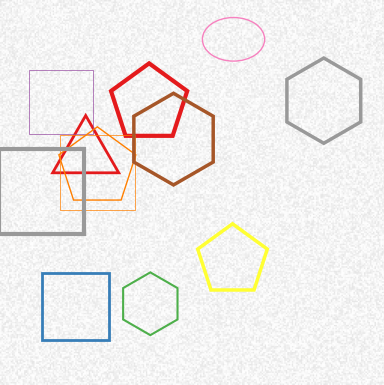[{"shape": "triangle", "thickness": 2, "radius": 0.5, "center": [0.223, 0.601]}, {"shape": "pentagon", "thickness": 3, "radius": 0.52, "center": [0.387, 0.731]}, {"shape": "square", "thickness": 2, "radius": 0.43, "center": [0.197, 0.204]}, {"shape": "hexagon", "thickness": 1.5, "radius": 0.41, "center": [0.39, 0.211]}, {"shape": "square", "thickness": 0.5, "radius": 0.42, "center": [0.158, 0.734]}, {"shape": "pentagon", "thickness": 1, "radius": 0.53, "center": [0.253, 0.565]}, {"shape": "square", "thickness": 0.5, "radius": 0.49, "center": [0.253, 0.551]}, {"shape": "pentagon", "thickness": 2.5, "radius": 0.48, "center": [0.604, 0.324]}, {"shape": "hexagon", "thickness": 2.5, "radius": 0.6, "center": [0.451, 0.639]}, {"shape": "oval", "thickness": 1, "radius": 0.4, "center": [0.607, 0.898]}, {"shape": "square", "thickness": 3, "radius": 0.55, "center": [0.108, 0.502]}, {"shape": "hexagon", "thickness": 2.5, "radius": 0.55, "center": [0.841, 0.739]}]